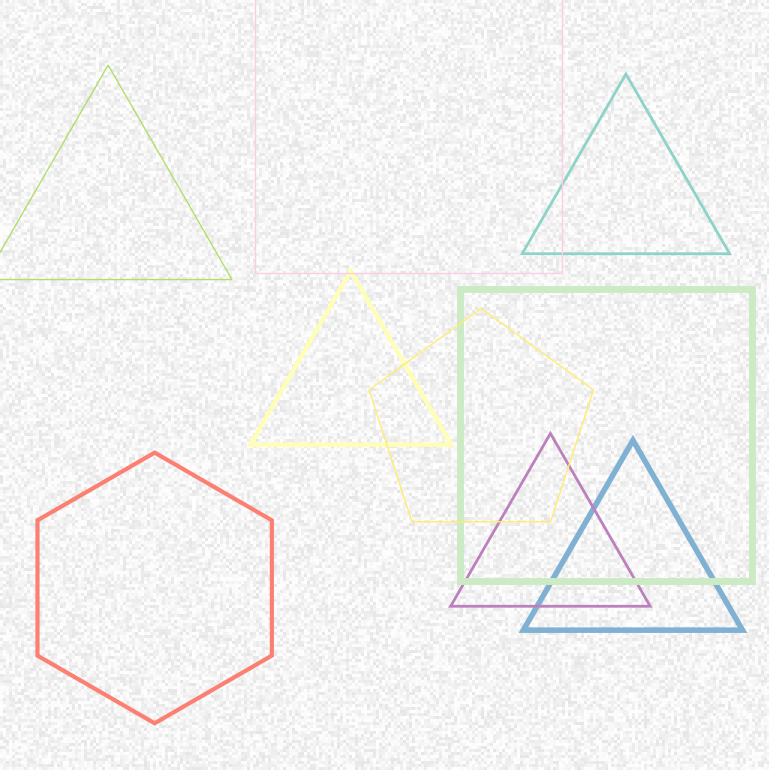[{"shape": "triangle", "thickness": 1, "radius": 0.78, "center": [0.813, 0.748]}, {"shape": "triangle", "thickness": 1.5, "radius": 0.75, "center": [0.456, 0.498]}, {"shape": "hexagon", "thickness": 1.5, "radius": 0.88, "center": [0.201, 0.236]}, {"shape": "triangle", "thickness": 2, "radius": 0.82, "center": [0.822, 0.264]}, {"shape": "triangle", "thickness": 0.5, "radius": 0.93, "center": [0.14, 0.73]}, {"shape": "square", "thickness": 0.5, "radius": 1.0, "center": [0.53, 0.845]}, {"shape": "triangle", "thickness": 1, "radius": 0.75, "center": [0.715, 0.287]}, {"shape": "square", "thickness": 2.5, "radius": 0.95, "center": [0.787, 0.435]}, {"shape": "pentagon", "thickness": 0.5, "radius": 0.77, "center": [0.625, 0.446]}]